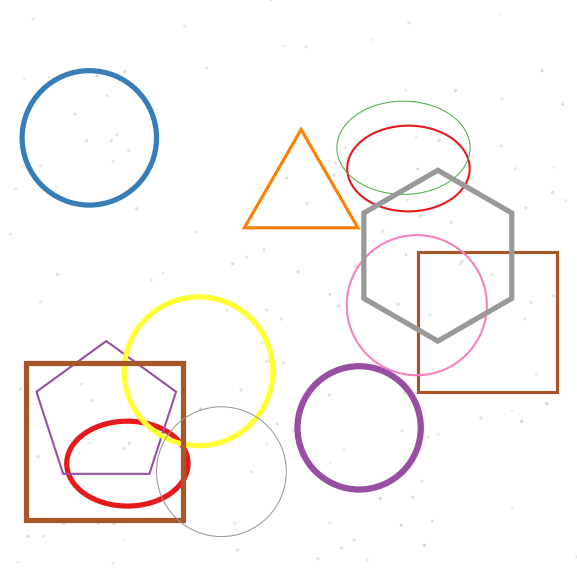[{"shape": "oval", "thickness": 2.5, "radius": 0.53, "center": [0.221, 0.196]}, {"shape": "oval", "thickness": 1, "radius": 0.53, "center": [0.707, 0.707]}, {"shape": "circle", "thickness": 2.5, "radius": 0.58, "center": [0.155, 0.76]}, {"shape": "oval", "thickness": 0.5, "radius": 0.58, "center": [0.699, 0.743]}, {"shape": "circle", "thickness": 3, "radius": 0.53, "center": [0.622, 0.258]}, {"shape": "pentagon", "thickness": 1, "radius": 0.64, "center": [0.184, 0.281]}, {"shape": "triangle", "thickness": 1.5, "radius": 0.57, "center": [0.521, 0.661]}, {"shape": "circle", "thickness": 2.5, "radius": 0.64, "center": [0.344, 0.356]}, {"shape": "square", "thickness": 2.5, "radius": 0.68, "center": [0.18, 0.235]}, {"shape": "square", "thickness": 1.5, "radius": 0.6, "center": [0.844, 0.442]}, {"shape": "circle", "thickness": 1, "radius": 0.61, "center": [0.722, 0.471]}, {"shape": "circle", "thickness": 0.5, "radius": 0.56, "center": [0.383, 0.182]}, {"shape": "hexagon", "thickness": 2.5, "radius": 0.74, "center": [0.758, 0.556]}]